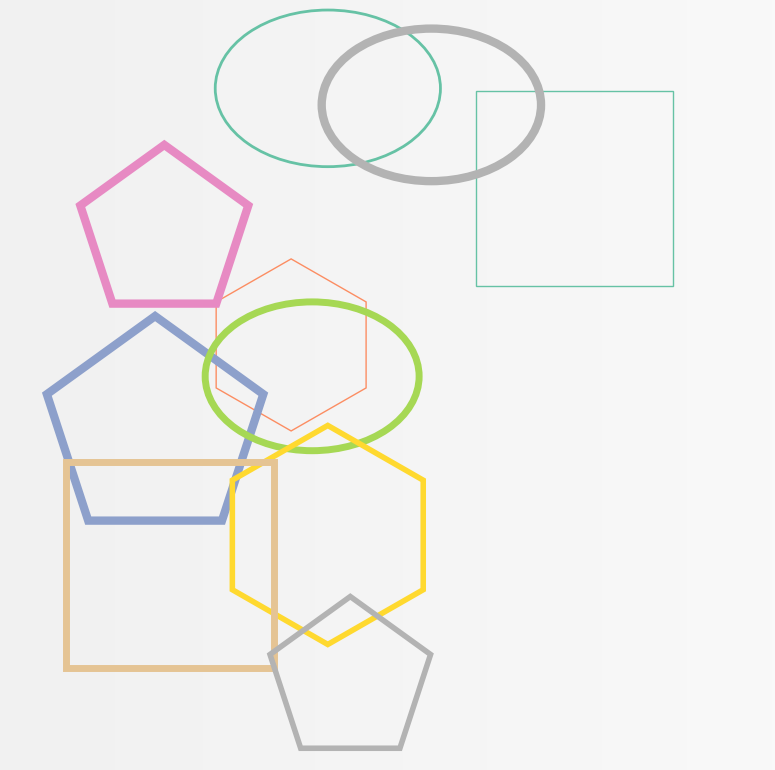[{"shape": "oval", "thickness": 1, "radius": 0.73, "center": [0.423, 0.885]}, {"shape": "square", "thickness": 0.5, "radius": 0.63, "center": [0.741, 0.755]}, {"shape": "hexagon", "thickness": 0.5, "radius": 0.56, "center": [0.376, 0.552]}, {"shape": "pentagon", "thickness": 3, "radius": 0.73, "center": [0.2, 0.443]}, {"shape": "pentagon", "thickness": 3, "radius": 0.57, "center": [0.212, 0.698]}, {"shape": "oval", "thickness": 2.5, "radius": 0.69, "center": [0.403, 0.511]}, {"shape": "hexagon", "thickness": 2, "radius": 0.71, "center": [0.423, 0.305]}, {"shape": "square", "thickness": 2.5, "radius": 0.67, "center": [0.219, 0.266]}, {"shape": "oval", "thickness": 3, "radius": 0.71, "center": [0.557, 0.864]}, {"shape": "pentagon", "thickness": 2, "radius": 0.54, "center": [0.452, 0.116]}]